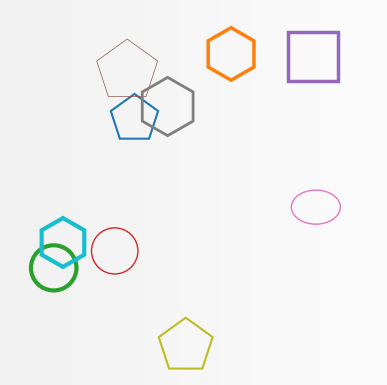[{"shape": "pentagon", "thickness": 1.5, "radius": 0.32, "center": [0.347, 0.692]}, {"shape": "hexagon", "thickness": 2.5, "radius": 0.34, "center": [0.596, 0.86]}, {"shape": "circle", "thickness": 3, "radius": 0.29, "center": [0.139, 0.304]}, {"shape": "circle", "thickness": 1, "radius": 0.3, "center": [0.296, 0.348]}, {"shape": "square", "thickness": 2.5, "radius": 0.32, "center": [0.807, 0.854]}, {"shape": "pentagon", "thickness": 0.5, "radius": 0.41, "center": [0.328, 0.816]}, {"shape": "oval", "thickness": 1, "radius": 0.32, "center": [0.815, 0.462]}, {"shape": "hexagon", "thickness": 2, "radius": 0.38, "center": [0.433, 0.723]}, {"shape": "pentagon", "thickness": 1.5, "radius": 0.37, "center": [0.479, 0.102]}, {"shape": "hexagon", "thickness": 3, "radius": 0.32, "center": [0.162, 0.37]}]